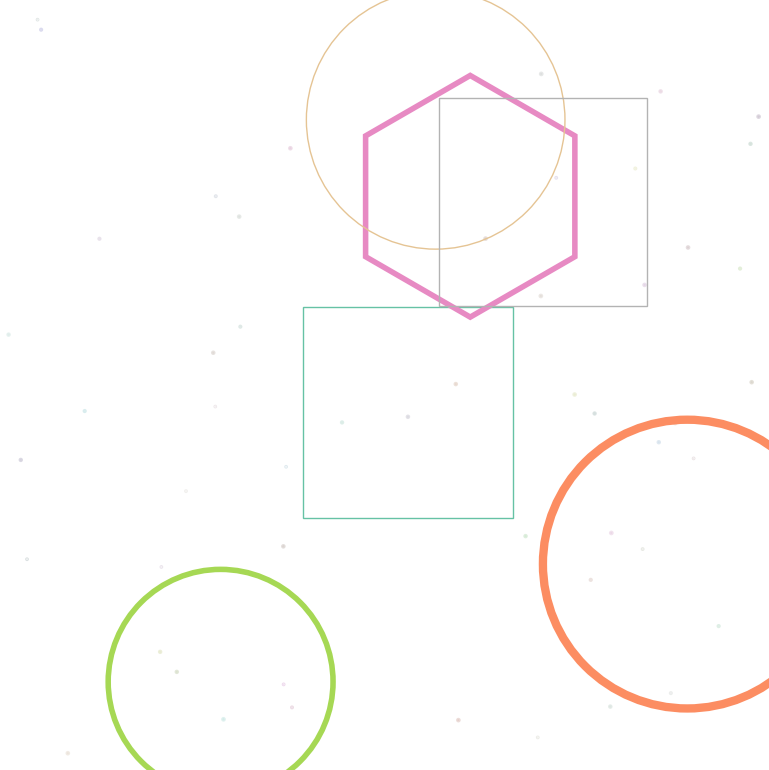[{"shape": "square", "thickness": 0.5, "radius": 0.68, "center": [0.53, 0.465]}, {"shape": "circle", "thickness": 3, "radius": 0.94, "center": [0.893, 0.267]}, {"shape": "hexagon", "thickness": 2, "radius": 0.78, "center": [0.611, 0.745]}, {"shape": "circle", "thickness": 2, "radius": 0.73, "center": [0.287, 0.115]}, {"shape": "circle", "thickness": 0.5, "radius": 0.84, "center": [0.566, 0.844]}, {"shape": "square", "thickness": 0.5, "radius": 0.68, "center": [0.705, 0.738]}]